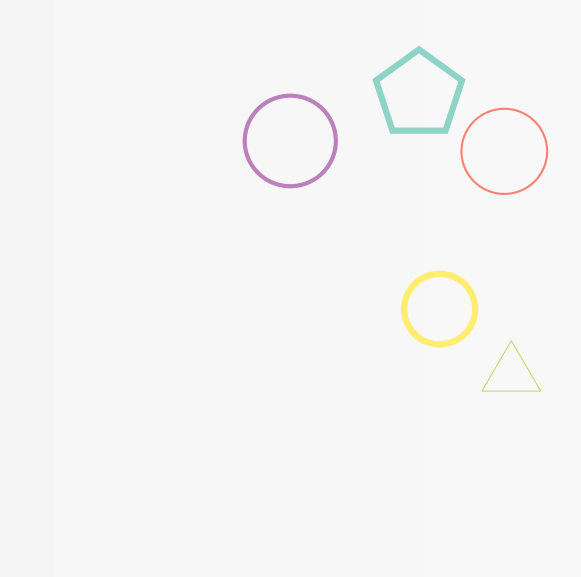[{"shape": "pentagon", "thickness": 3, "radius": 0.39, "center": [0.721, 0.836]}, {"shape": "circle", "thickness": 1, "radius": 0.37, "center": [0.868, 0.737]}, {"shape": "triangle", "thickness": 0.5, "radius": 0.29, "center": [0.88, 0.351]}, {"shape": "circle", "thickness": 2, "radius": 0.39, "center": [0.499, 0.755]}, {"shape": "circle", "thickness": 3, "radius": 0.31, "center": [0.756, 0.464]}]